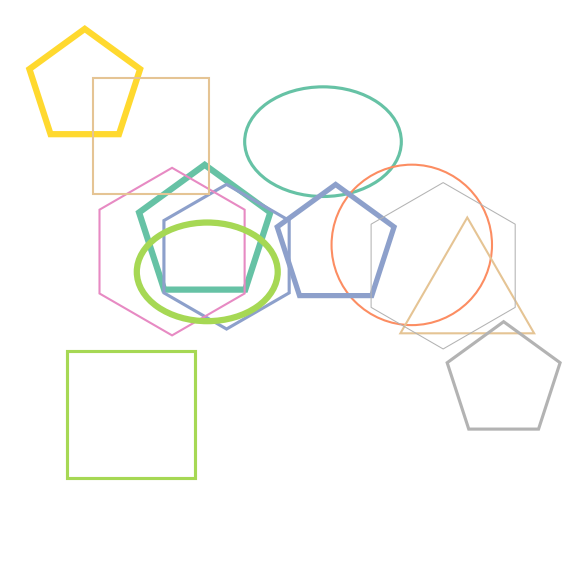[{"shape": "pentagon", "thickness": 3, "radius": 0.6, "center": [0.354, 0.594]}, {"shape": "oval", "thickness": 1.5, "radius": 0.68, "center": [0.559, 0.754]}, {"shape": "circle", "thickness": 1, "radius": 0.69, "center": [0.713, 0.575]}, {"shape": "hexagon", "thickness": 1.5, "radius": 0.63, "center": [0.392, 0.555]}, {"shape": "pentagon", "thickness": 2.5, "radius": 0.53, "center": [0.581, 0.573]}, {"shape": "hexagon", "thickness": 1, "radius": 0.73, "center": [0.298, 0.563]}, {"shape": "square", "thickness": 1.5, "radius": 0.55, "center": [0.227, 0.281]}, {"shape": "oval", "thickness": 3, "radius": 0.61, "center": [0.359, 0.528]}, {"shape": "pentagon", "thickness": 3, "radius": 0.5, "center": [0.147, 0.848]}, {"shape": "triangle", "thickness": 1, "radius": 0.67, "center": [0.809, 0.489]}, {"shape": "square", "thickness": 1, "radius": 0.5, "center": [0.262, 0.763]}, {"shape": "pentagon", "thickness": 1.5, "radius": 0.51, "center": [0.872, 0.339]}, {"shape": "hexagon", "thickness": 0.5, "radius": 0.72, "center": [0.767, 0.539]}]